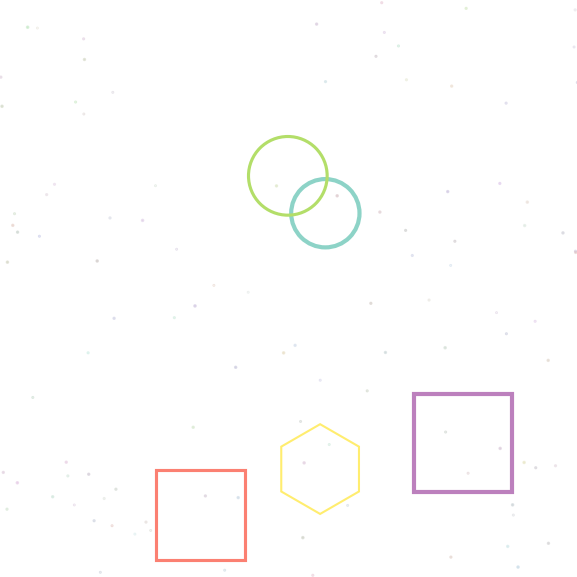[{"shape": "circle", "thickness": 2, "radius": 0.3, "center": [0.563, 0.63]}, {"shape": "square", "thickness": 1.5, "radius": 0.39, "center": [0.347, 0.108]}, {"shape": "circle", "thickness": 1.5, "radius": 0.34, "center": [0.498, 0.695]}, {"shape": "square", "thickness": 2, "radius": 0.42, "center": [0.802, 0.232]}, {"shape": "hexagon", "thickness": 1, "radius": 0.39, "center": [0.554, 0.187]}]